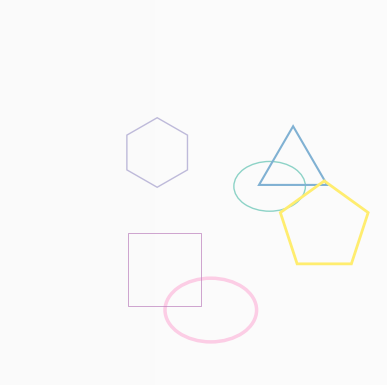[{"shape": "oval", "thickness": 1, "radius": 0.46, "center": [0.696, 0.516]}, {"shape": "hexagon", "thickness": 1, "radius": 0.45, "center": [0.406, 0.604]}, {"shape": "triangle", "thickness": 1.5, "radius": 0.51, "center": [0.756, 0.57]}, {"shape": "oval", "thickness": 2.5, "radius": 0.59, "center": [0.544, 0.195]}, {"shape": "square", "thickness": 0.5, "radius": 0.47, "center": [0.425, 0.299]}, {"shape": "pentagon", "thickness": 2, "radius": 0.6, "center": [0.837, 0.411]}]